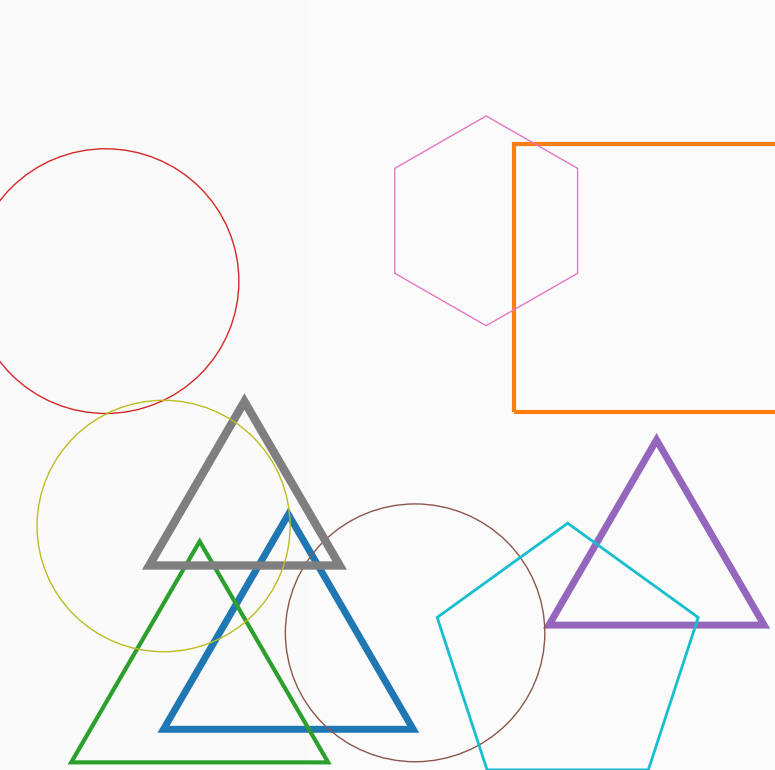[{"shape": "triangle", "thickness": 2.5, "radius": 0.93, "center": [0.372, 0.146]}, {"shape": "square", "thickness": 1.5, "radius": 0.87, "center": [0.838, 0.639]}, {"shape": "triangle", "thickness": 1.5, "radius": 0.96, "center": [0.258, 0.106]}, {"shape": "circle", "thickness": 0.5, "radius": 0.86, "center": [0.136, 0.635]}, {"shape": "triangle", "thickness": 2.5, "radius": 0.8, "center": [0.847, 0.268]}, {"shape": "circle", "thickness": 0.5, "radius": 0.84, "center": [0.536, 0.178]}, {"shape": "hexagon", "thickness": 0.5, "radius": 0.68, "center": [0.627, 0.713]}, {"shape": "triangle", "thickness": 3, "radius": 0.71, "center": [0.315, 0.337]}, {"shape": "circle", "thickness": 0.5, "radius": 0.82, "center": [0.211, 0.317]}, {"shape": "pentagon", "thickness": 1, "radius": 0.89, "center": [0.733, 0.143]}]